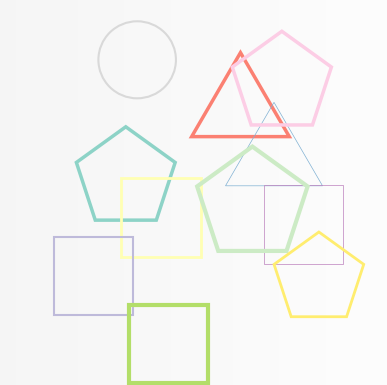[{"shape": "pentagon", "thickness": 2.5, "radius": 0.67, "center": [0.325, 0.537]}, {"shape": "square", "thickness": 2, "radius": 0.51, "center": [0.415, 0.435]}, {"shape": "square", "thickness": 1.5, "radius": 0.51, "center": [0.242, 0.284]}, {"shape": "triangle", "thickness": 2.5, "radius": 0.73, "center": [0.621, 0.718]}, {"shape": "triangle", "thickness": 0.5, "radius": 0.72, "center": [0.707, 0.59]}, {"shape": "square", "thickness": 3, "radius": 0.5, "center": [0.435, 0.106]}, {"shape": "pentagon", "thickness": 2.5, "radius": 0.67, "center": [0.727, 0.784]}, {"shape": "circle", "thickness": 1.5, "radius": 0.5, "center": [0.354, 0.845]}, {"shape": "square", "thickness": 0.5, "radius": 0.51, "center": [0.784, 0.416]}, {"shape": "pentagon", "thickness": 3, "radius": 0.75, "center": [0.651, 0.469]}, {"shape": "pentagon", "thickness": 2, "radius": 0.61, "center": [0.823, 0.276]}]